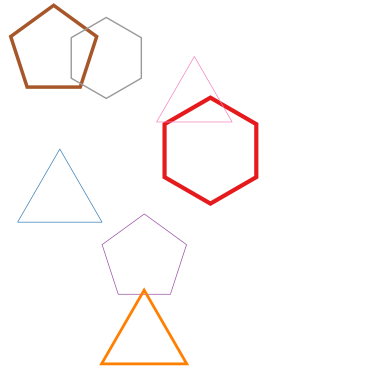[{"shape": "hexagon", "thickness": 3, "radius": 0.69, "center": [0.547, 0.609]}, {"shape": "triangle", "thickness": 0.5, "radius": 0.63, "center": [0.155, 0.486]}, {"shape": "pentagon", "thickness": 0.5, "radius": 0.58, "center": [0.375, 0.329]}, {"shape": "triangle", "thickness": 2, "radius": 0.64, "center": [0.374, 0.119]}, {"shape": "pentagon", "thickness": 2.5, "radius": 0.59, "center": [0.139, 0.869]}, {"shape": "triangle", "thickness": 0.5, "radius": 0.57, "center": [0.505, 0.74]}, {"shape": "hexagon", "thickness": 1, "radius": 0.53, "center": [0.276, 0.849]}]